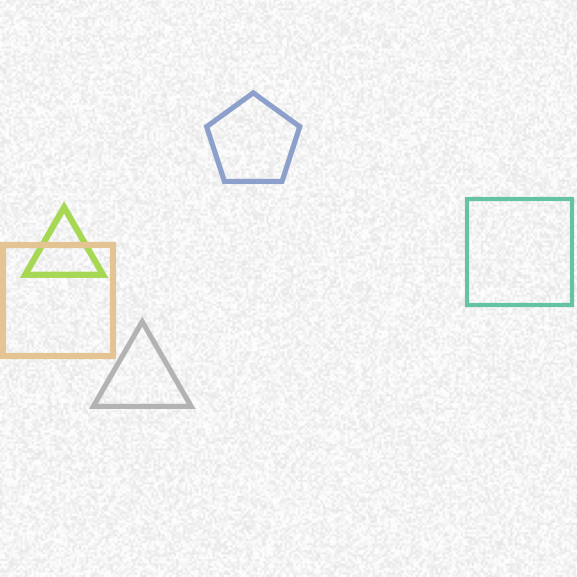[{"shape": "square", "thickness": 2, "radius": 0.46, "center": [0.9, 0.562]}, {"shape": "pentagon", "thickness": 2.5, "radius": 0.42, "center": [0.438, 0.754]}, {"shape": "triangle", "thickness": 3, "radius": 0.39, "center": [0.111, 0.562]}, {"shape": "square", "thickness": 3, "radius": 0.48, "center": [0.1, 0.479]}, {"shape": "triangle", "thickness": 2.5, "radius": 0.49, "center": [0.246, 0.344]}]